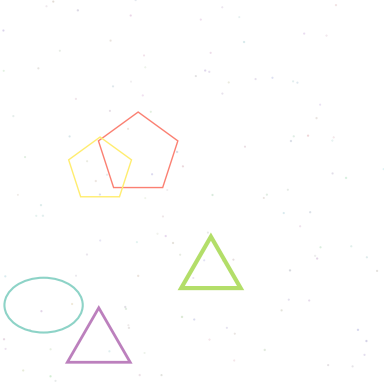[{"shape": "oval", "thickness": 1.5, "radius": 0.51, "center": [0.113, 0.207]}, {"shape": "pentagon", "thickness": 1, "radius": 0.54, "center": [0.359, 0.601]}, {"shape": "triangle", "thickness": 3, "radius": 0.45, "center": [0.548, 0.296]}, {"shape": "triangle", "thickness": 2, "radius": 0.47, "center": [0.257, 0.106]}, {"shape": "pentagon", "thickness": 1, "radius": 0.43, "center": [0.26, 0.558]}]